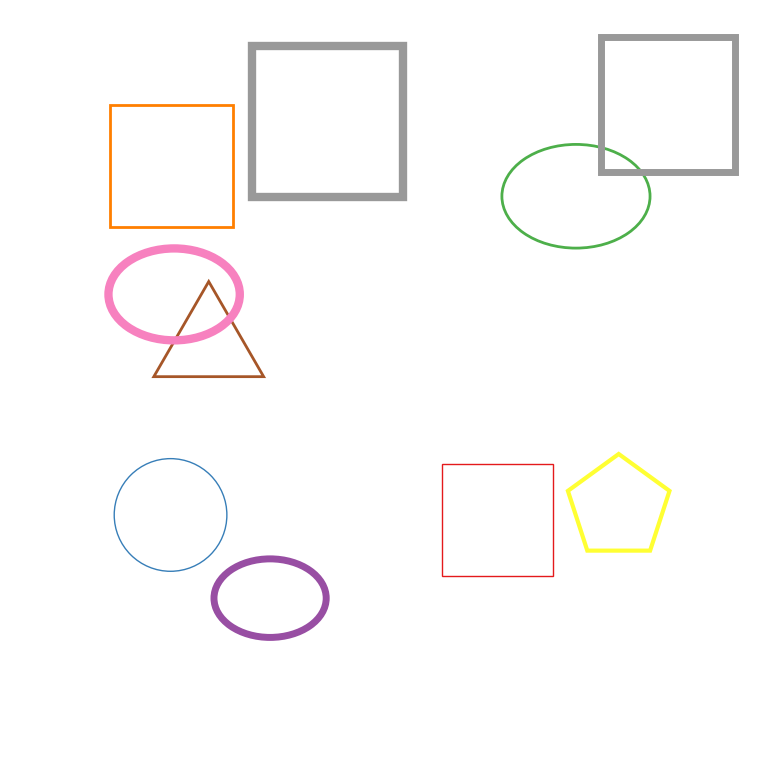[{"shape": "square", "thickness": 0.5, "radius": 0.36, "center": [0.646, 0.325]}, {"shape": "circle", "thickness": 0.5, "radius": 0.37, "center": [0.221, 0.331]}, {"shape": "oval", "thickness": 1, "radius": 0.48, "center": [0.748, 0.745]}, {"shape": "oval", "thickness": 2.5, "radius": 0.36, "center": [0.351, 0.223]}, {"shape": "square", "thickness": 1, "radius": 0.4, "center": [0.223, 0.784]}, {"shape": "pentagon", "thickness": 1.5, "radius": 0.35, "center": [0.804, 0.341]}, {"shape": "triangle", "thickness": 1, "radius": 0.41, "center": [0.271, 0.552]}, {"shape": "oval", "thickness": 3, "radius": 0.43, "center": [0.226, 0.618]}, {"shape": "square", "thickness": 3, "radius": 0.49, "center": [0.425, 0.843]}, {"shape": "square", "thickness": 2.5, "radius": 0.44, "center": [0.868, 0.864]}]